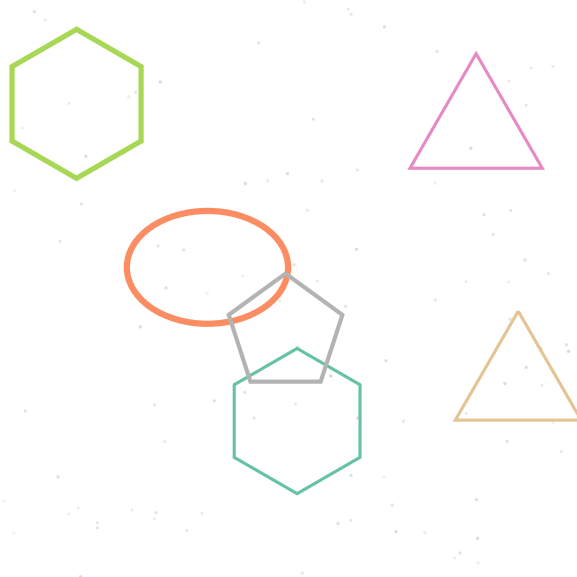[{"shape": "hexagon", "thickness": 1.5, "radius": 0.63, "center": [0.514, 0.27]}, {"shape": "oval", "thickness": 3, "radius": 0.7, "center": [0.359, 0.536]}, {"shape": "triangle", "thickness": 1.5, "radius": 0.66, "center": [0.824, 0.774]}, {"shape": "hexagon", "thickness": 2.5, "radius": 0.64, "center": [0.133, 0.819]}, {"shape": "triangle", "thickness": 1.5, "radius": 0.63, "center": [0.897, 0.335]}, {"shape": "pentagon", "thickness": 2, "radius": 0.52, "center": [0.494, 0.422]}]